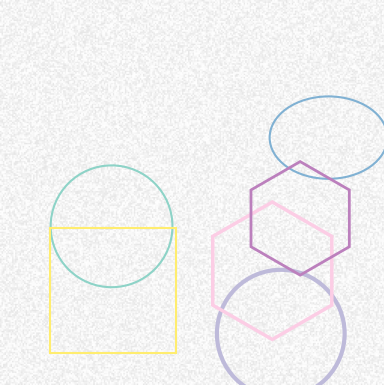[{"shape": "circle", "thickness": 1.5, "radius": 0.79, "center": [0.29, 0.412]}, {"shape": "circle", "thickness": 3, "radius": 0.83, "center": [0.729, 0.133]}, {"shape": "oval", "thickness": 1.5, "radius": 0.76, "center": [0.853, 0.643]}, {"shape": "hexagon", "thickness": 2.5, "radius": 0.89, "center": [0.707, 0.297]}, {"shape": "hexagon", "thickness": 2, "radius": 0.74, "center": [0.78, 0.433]}, {"shape": "square", "thickness": 1.5, "radius": 0.81, "center": [0.294, 0.245]}]